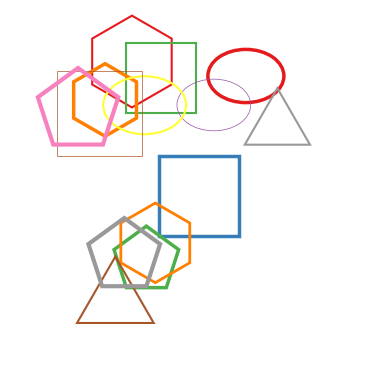[{"shape": "hexagon", "thickness": 1.5, "radius": 0.6, "center": [0.343, 0.84]}, {"shape": "oval", "thickness": 2.5, "radius": 0.49, "center": [0.639, 0.803]}, {"shape": "square", "thickness": 2.5, "radius": 0.52, "center": [0.517, 0.491]}, {"shape": "square", "thickness": 1.5, "radius": 0.45, "center": [0.418, 0.798]}, {"shape": "pentagon", "thickness": 2.5, "radius": 0.44, "center": [0.38, 0.324]}, {"shape": "oval", "thickness": 0.5, "radius": 0.48, "center": [0.555, 0.727]}, {"shape": "hexagon", "thickness": 2.5, "radius": 0.47, "center": [0.273, 0.74]}, {"shape": "hexagon", "thickness": 2, "radius": 0.52, "center": [0.403, 0.369]}, {"shape": "oval", "thickness": 1.5, "radius": 0.54, "center": [0.376, 0.727]}, {"shape": "square", "thickness": 0.5, "radius": 0.55, "center": [0.259, 0.706]}, {"shape": "triangle", "thickness": 1.5, "radius": 0.57, "center": [0.3, 0.219]}, {"shape": "pentagon", "thickness": 3, "radius": 0.55, "center": [0.203, 0.713]}, {"shape": "triangle", "thickness": 1.5, "radius": 0.49, "center": [0.72, 0.673]}, {"shape": "pentagon", "thickness": 3, "radius": 0.49, "center": [0.323, 0.336]}]